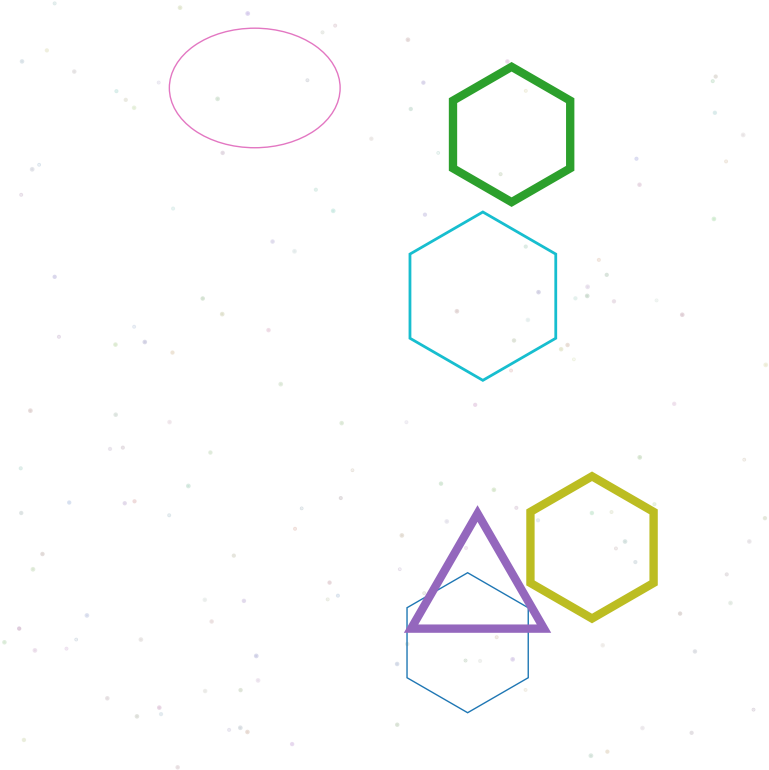[{"shape": "hexagon", "thickness": 0.5, "radius": 0.45, "center": [0.607, 0.165]}, {"shape": "hexagon", "thickness": 3, "radius": 0.44, "center": [0.664, 0.825]}, {"shape": "triangle", "thickness": 3, "radius": 0.5, "center": [0.62, 0.233]}, {"shape": "oval", "thickness": 0.5, "radius": 0.55, "center": [0.331, 0.886]}, {"shape": "hexagon", "thickness": 3, "radius": 0.46, "center": [0.769, 0.289]}, {"shape": "hexagon", "thickness": 1, "radius": 0.55, "center": [0.627, 0.615]}]